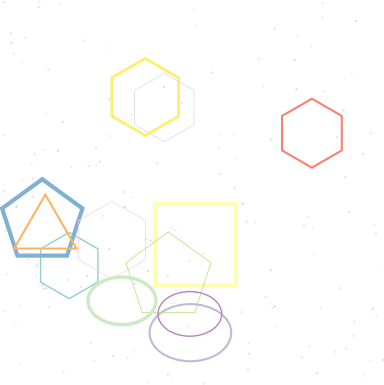[{"shape": "hexagon", "thickness": 1, "radius": 0.43, "center": [0.18, 0.31]}, {"shape": "square", "thickness": 3, "radius": 0.53, "center": [0.507, 0.365]}, {"shape": "oval", "thickness": 1.5, "radius": 0.53, "center": [0.494, 0.136]}, {"shape": "hexagon", "thickness": 1.5, "radius": 0.45, "center": [0.81, 0.654]}, {"shape": "pentagon", "thickness": 3, "radius": 0.55, "center": [0.11, 0.425]}, {"shape": "triangle", "thickness": 1.5, "radius": 0.47, "center": [0.118, 0.401]}, {"shape": "pentagon", "thickness": 0.5, "radius": 0.58, "center": [0.438, 0.282]}, {"shape": "hexagon", "thickness": 0.5, "radius": 0.5, "center": [0.291, 0.376]}, {"shape": "hexagon", "thickness": 0.5, "radius": 0.44, "center": [0.427, 0.721]}, {"shape": "oval", "thickness": 1, "radius": 0.41, "center": [0.493, 0.185]}, {"shape": "oval", "thickness": 2.5, "radius": 0.44, "center": [0.317, 0.219]}, {"shape": "hexagon", "thickness": 2, "radius": 0.5, "center": [0.377, 0.748]}]